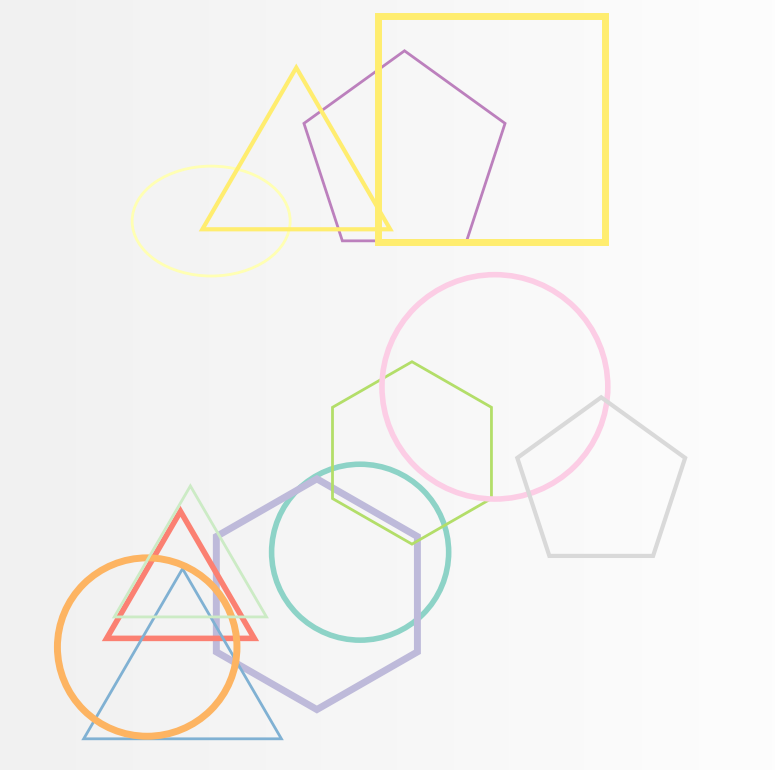[{"shape": "circle", "thickness": 2, "radius": 0.57, "center": [0.465, 0.283]}, {"shape": "oval", "thickness": 1, "radius": 0.51, "center": [0.272, 0.713]}, {"shape": "hexagon", "thickness": 2.5, "radius": 0.75, "center": [0.409, 0.228]}, {"shape": "triangle", "thickness": 2, "radius": 0.55, "center": [0.233, 0.226]}, {"shape": "triangle", "thickness": 1, "radius": 0.74, "center": [0.236, 0.114]}, {"shape": "circle", "thickness": 2.5, "radius": 0.58, "center": [0.19, 0.16]}, {"shape": "hexagon", "thickness": 1, "radius": 0.59, "center": [0.532, 0.412]}, {"shape": "circle", "thickness": 2, "radius": 0.73, "center": [0.639, 0.498]}, {"shape": "pentagon", "thickness": 1.5, "radius": 0.57, "center": [0.776, 0.37]}, {"shape": "pentagon", "thickness": 1, "radius": 0.68, "center": [0.522, 0.798]}, {"shape": "triangle", "thickness": 1, "radius": 0.57, "center": [0.246, 0.255]}, {"shape": "triangle", "thickness": 1.5, "radius": 0.7, "center": [0.382, 0.772]}, {"shape": "square", "thickness": 2.5, "radius": 0.73, "center": [0.634, 0.832]}]